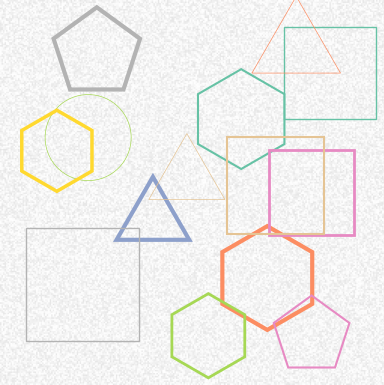[{"shape": "square", "thickness": 1, "radius": 0.6, "center": [0.857, 0.81]}, {"shape": "hexagon", "thickness": 1.5, "radius": 0.65, "center": [0.627, 0.691]}, {"shape": "triangle", "thickness": 0.5, "radius": 0.66, "center": [0.769, 0.877]}, {"shape": "hexagon", "thickness": 3, "radius": 0.67, "center": [0.694, 0.278]}, {"shape": "triangle", "thickness": 3, "radius": 0.54, "center": [0.397, 0.432]}, {"shape": "pentagon", "thickness": 1.5, "radius": 0.52, "center": [0.809, 0.129]}, {"shape": "square", "thickness": 2, "radius": 0.55, "center": [0.81, 0.501]}, {"shape": "hexagon", "thickness": 2, "radius": 0.55, "center": [0.541, 0.128]}, {"shape": "circle", "thickness": 0.5, "radius": 0.56, "center": [0.229, 0.643]}, {"shape": "hexagon", "thickness": 2.5, "radius": 0.53, "center": [0.148, 0.608]}, {"shape": "square", "thickness": 1.5, "radius": 0.63, "center": [0.715, 0.518]}, {"shape": "triangle", "thickness": 0.5, "radius": 0.57, "center": [0.485, 0.539]}, {"shape": "pentagon", "thickness": 3, "radius": 0.59, "center": [0.251, 0.863]}, {"shape": "square", "thickness": 1, "radius": 0.73, "center": [0.215, 0.261]}]